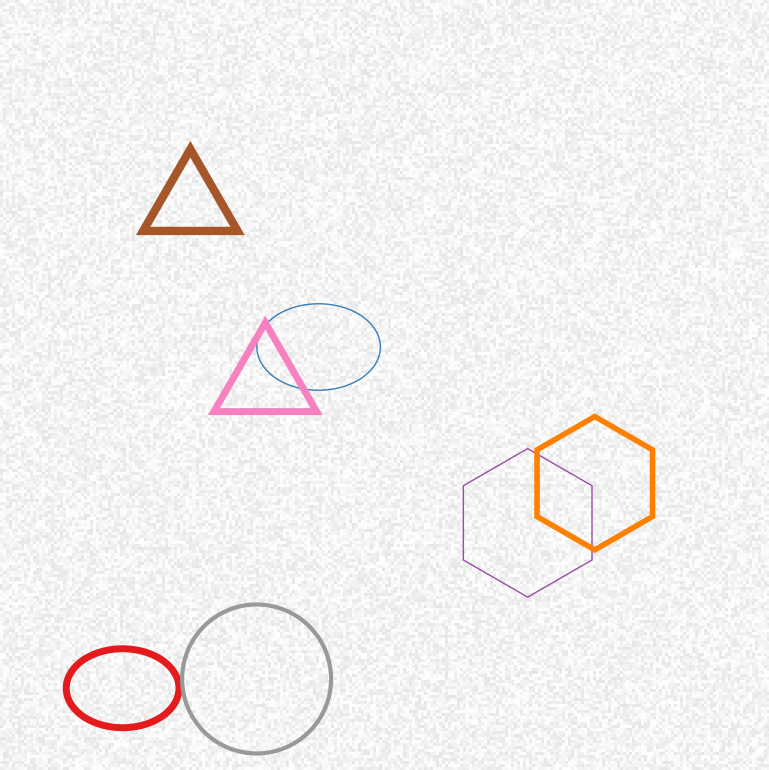[{"shape": "oval", "thickness": 2.5, "radius": 0.37, "center": [0.159, 0.106]}, {"shape": "oval", "thickness": 0.5, "radius": 0.4, "center": [0.414, 0.549]}, {"shape": "hexagon", "thickness": 0.5, "radius": 0.48, "center": [0.685, 0.321]}, {"shape": "hexagon", "thickness": 2, "radius": 0.43, "center": [0.772, 0.372]}, {"shape": "triangle", "thickness": 3, "radius": 0.35, "center": [0.247, 0.735]}, {"shape": "triangle", "thickness": 2.5, "radius": 0.38, "center": [0.345, 0.504]}, {"shape": "circle", "thickness": 1.5, "radius": 0.48, "center": [0.333, 0.118]}]